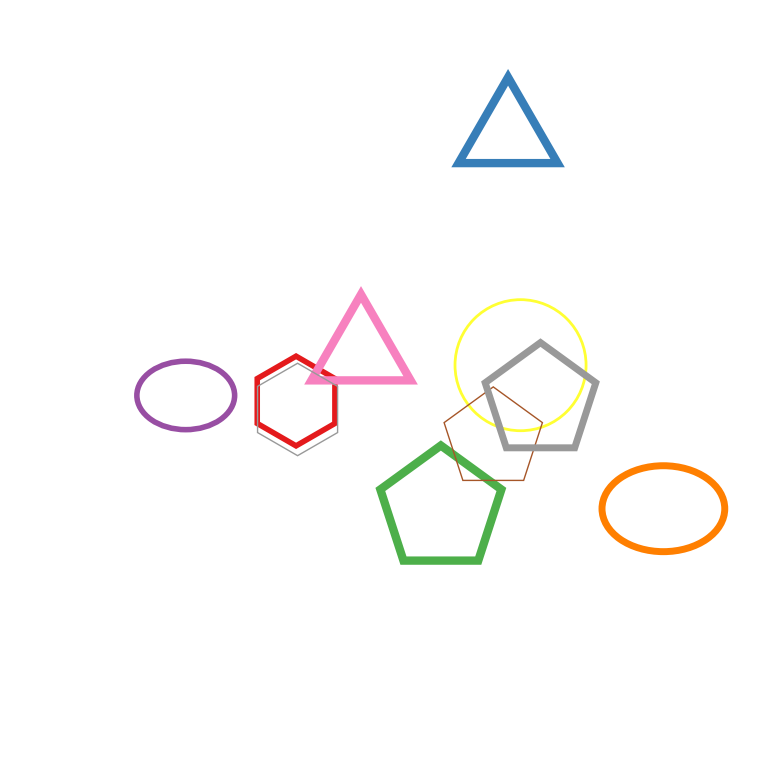[{"shape": "hexagon", "thickness": 2, "radius": 0.29, "center": [0.385, 0.479]}, {"shape": "triangle", "thickness": 3, "radius": 0.37, "center": [0.66, 0.825]}, {"shape": "pentagon", "thickness": 3, "radius": 0.41, "center": [0.573, 0.339]}, {"shape": "oval", "thickness": 2, "radius": 0.32, "center": [0.241, 0.486]}, {"shape": "oval", "thickness": 2.5, "radius": 0.4, "center": [0.862, 0.339]}, {"shape": "circle", "thickness": 1, "radius": 0.43, "center": [0.676, 0.526]}, {"shape": "pentagon", "thickness": 0.5, "radius": 0.34, "center": [0.641, 0.43]}, {"shape": "triangle", "thickness": 3, "radius": 0.37, "center": [0.469, 0.543]}, {"shape": "pentagon", "thickness": 2.5, "radius": 0.38, "center": [0.702, 0.48]}, {"shape": "hexagon", "thickness": 0.5, "radius": 0.3, "center": [0.386, 0.468]}]